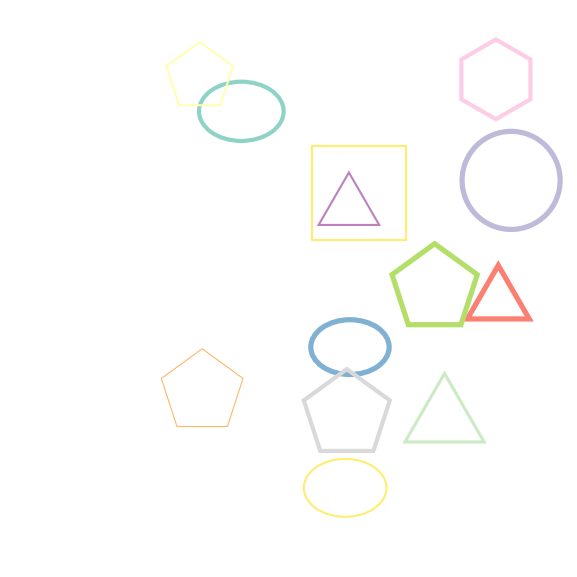[{"shape": "oval", "thickness": 2, "radius": 0.37, "center": [0.418, 0.806]}, {"shape": "pentagon", "thickness": 1, "radius": 0.3, "center": [0.346, 0.866]}, {"shape": "circle", "thickness": 2.5, "radius": 0.42, "center": [0.885, 0.687]}, {"shape": "triangle", "thickness": 2.5, "radius": 0.31, "center": [0.863, 0.478]}, {"shape": "oval", "thickness": 2.5, "radius": 0.34, "center": [0.606, 0.398]}, {"shape": "pentagon", "thickness": 0.5, "radius": 0.37, "center": [0.35, 0.321]}, {"shape": "pentagon", "thickness": 2.5, "radius": 0.39, "center": [0.753, 0.5]}, {"shape": "hexagon", "thickness": 2, "radius": 0.35, "center": [0.859, 0.862]}, {"shape": "pentagon", "thickness": 2, "radius": 0.39, "center": [0.601, 0.282]}, {"shape": "triangle", "thickness": 1, "radius": 0.3, "center": [0.604, 0.64]}, {"shape": "triangle", "thickness": 1.5, "radius": 0.4, "center": [0.77, 0.273]}, {"shape": "oval", "thickness": 1, "radius": 0.36, "center": [0.598, 0.154]}, {"shape": "square", "thickness": 1, "radius": 0.41, "center": [0.622, 0.666]}]